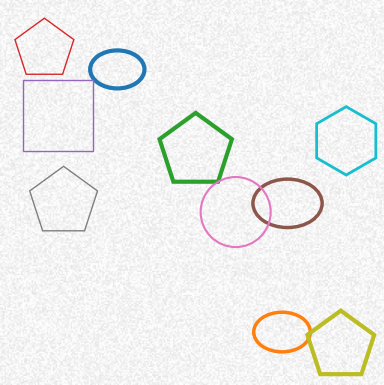[{"shape": "oval", "thickness": 3, "radius": 0.35, "center": [0.305, 0.82]}, {"shape": "oval", "thickness": 2.5, "radius": 0.37, "center": [0.733, 0.138]}, {"shape": "pentagon", "thickness": 3, "radius": 0.49, "center": [0.508, 0.608]}, {"shape": "pentagon", "thickness": 1, "radius": 0.4, "center": [0.115, 0.872]}, {"shape": "square", "thickness": 1, "radius": 0.46, "center": [0.151, 0.7]}, {"shape": "oval", "thickness": 2.5, "radius": 0.45, "center": [0.747, 0.472]}, {"shape": "circle", "thickness": 1.5, "radius": 0.45, "center": [0.612, 0.449]}, {"shape": "pentagon", "thickness": 1, "radius": 0.46, "center": [0.165, 0.475]}, {"shape": "pentagon", "thickness": 3, "radius": 0.46, "center": [0.885, 0.102]}, {"shape": "hexagon", "thickness": 2, "radius": 0.44, "center": [0.899, 0.634]}]